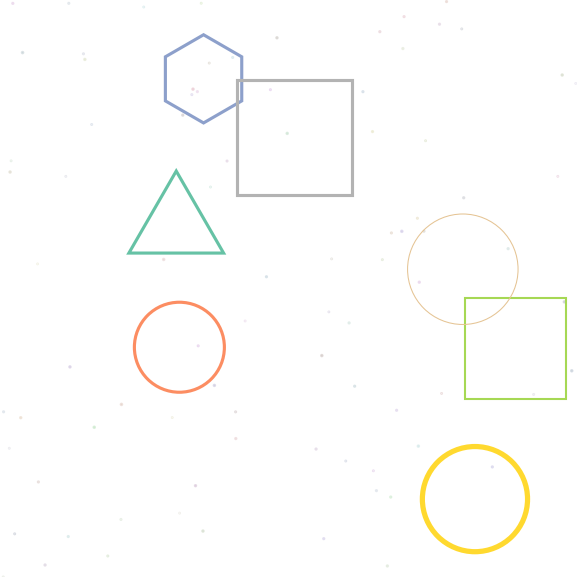[{"shape": "triangle", "thickness": 1.5, "radius": 0.47, "center": [0.305, 0.608]}, {"shape": "circle", "thickness": 1.5, "radius": 0.39, "center": [0.311, 0.398]}, {"shape": "hexagon", "thickness": 1.5, "radius": 0.38, "center": [0.352, 0.863]}, {"shape": "square", "thickness": 1, "radius": 0.44, "center": [0.893, 0.396]}, {"shape": "circle", "thickness": 2.5, "radius": 0.46, "center": [0.822, 0.135]}, {"shape": "circle", "thickness": 0.5, "radius": 0.48, "center": [0.801, 0.533]}, {"shape": "square", "thickness": 1.5, "radius": 0.5, "center": [0.509, 0.762]}]